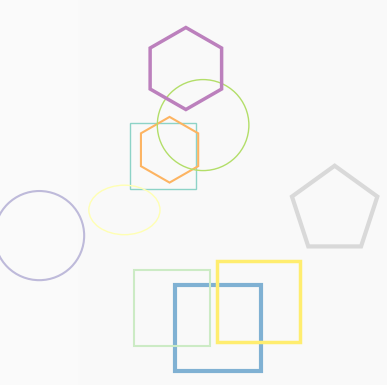[{"shape": "square", "thickness": 1, "radius": 0.42, "center": [0.421, 0.595]}, {"shape": "oval", "thickness": 1, "radius": 0.46, "center": [0.321, 0.455]}, {"shape": "circle", "thickness": 1.5, "radius": 0.58, "center": [0.101, 0.388]}, {"shape": "square", "thickness": 3, "radius": 0.56, "center": [0.563, 0.148]}, {"shape": "hexagon", "thickness": 1.5, "radius": 0.43, "center": [0.438, 0.611]}, {"shape": "circle", "thickness": 1, "radius": 0.59, "center": [0.524, 0.675]}, {"shape": "pentagon", "thickness": 3, "radius": 0.58, "center": [0.864, 0.454]}, {"shape": "hexagon", "thickness": 2.5, "radius": 0.53, "center": [0.48, 0.822]}, {"shape": "square", "thickness": 1.5, "radius": 0.49, "center": [0.444, 0.199]}, {"shape": "square", "thickness": 2.5, "radius": 0.53, "center": [0.667, 0.217]}]